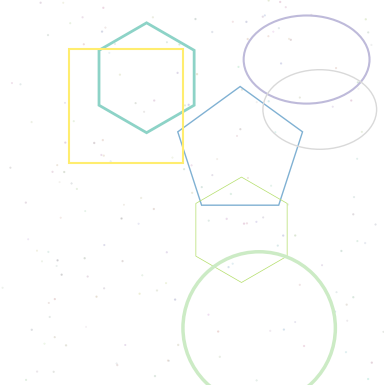[{"shape": "hexagon", "thickness": 2, "radius": 0.71, "center": [0.381, 0.798]}, {"shape": "oval", "thickness": 1.5, "radius": 0.82, "center": [0.796, 0.845]}, {"shape": "pentagon", "thickness": 1, "radius": 0.85, "center": [0.624, 0.605]}, {"shape": "hexagon", "thickness": 0.5, "radius": 0.68, "center": [0.627, 0.403]}, {"shape": "oval", "thickness": 1, "radius": 0.74, "center": [0.831, 0.716]}, {"shape": "circle", "thickness": 2.5, "radius": 0.99, "center": [0.673, 0.148]}, {"shape": "square", "thickness": 1.5, "radius": 0.74, "center": [0.327, 0.724]}]